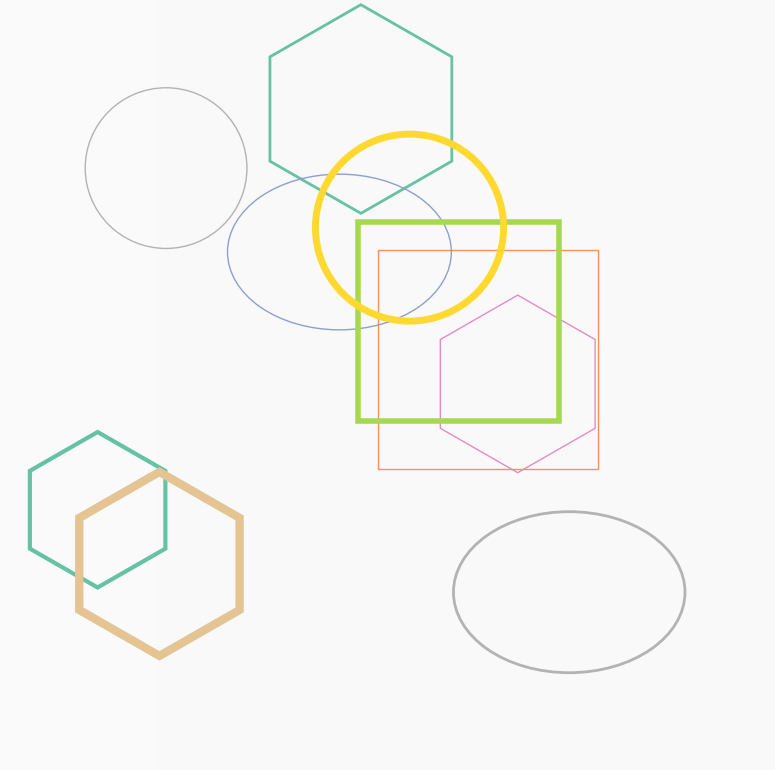[{"shape": "hexagon", "thickness": 1.5, "radius": 0.5, "center": [0.126, 0.338]}, {"shape": "hexagon", "thickness": 1, "radius": 0.68, "center": [0.466, 0.858]}, {"shape": "square", "thickness": 0.5, "radius": 0.71, "center": [0.629, 0.533]}, {"shape": "oval", "thickness": 0.5, "radius": 0.72, "center": [0.438, 0.673]}, {"shape": "hexagon", "thickness": 0.5, "radius": 0.58, "center": [0.668, 0.501]}, {"shape": "square", "thickness": 2, "radius": 0.65, "center": [0.591, 0.582]}, {"shape": "circle", "thickness": 2.5, "radius": 0.61, "center": [0.528, 0.704]}, {"shape": "hexagon", "thickness": 3, "radius": 0.6, "center": [0.206, 0.268]}, {"shape": "circle", "thickness": 0.5, "radius": 0.52, "center": [0.214, 0.782]}, {"shape": "oval", "thickness": 1, "radius": 0.75, "center": [0.734, 0.231]}]